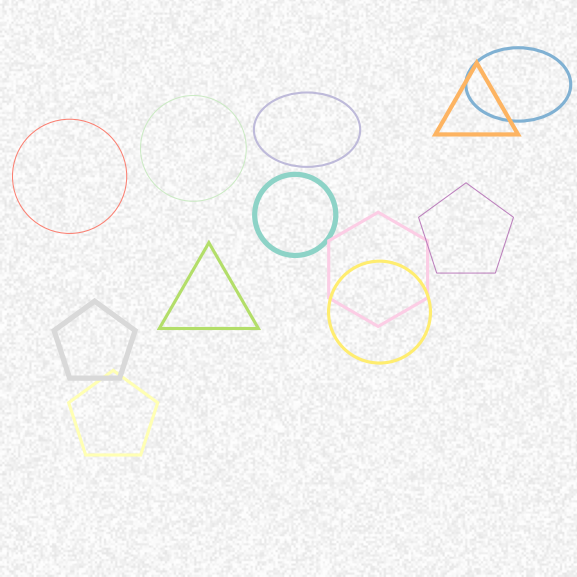[{"shape": "circle", "thickness": 2.5, "radius": 0.35, "center": [0.511, 0.627]}, {"shape": "pentagon", "thickness": 1.5, "radius": 0.41, "center": [0.196, 0.277]}, {"shape": "oval", "thickness": 1, "radius": 0.46, "center": [0.532, 0.775]}, {"shape": "circle", "thickness": 0.5, "radius": 0.49, "center": [0.121, 0.694]}, {"shape": "oval", "thickness": 1.5, "radius": 0.45, "center": [0.897, 0.853]}, {"shape": "triangle", "thickness": 2, "radius": 0.41, "center": [0.826, 0.808]}, {"shape": "triangle", "thickness": 1.5, "radius": 0.5, "center": [0.362, 0.48]}, {"shape": "hexagon", "thickness": 1.5, "radius": 0.49, "center": [0.655, 0.533]}, {"shape": "pentagon", "thickness": 2.5, "radius": 0.37, "center": [0.164, 0.404]}, {"shape": "pentagon", "thickness": 0.5, "radius": 0.43, "center": [0.807, 0.596]}, {"shape": "circle", "thickness": 0.5, "radius": 0.46, "center": [0.335, 0.742]}, {"shape": "circle", "thickness": 1.5, "radius": 0.44, "center": [0.657, 0.459]}]